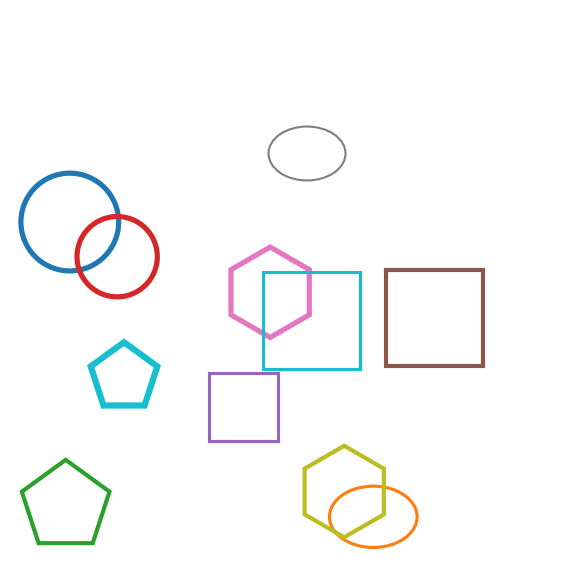[{"shape": "circle", "thickness": 2.5, "radius": 0.42, "center": [0.121, 0.615]}, {"shape": "oval", "thickness": 1.5, "radius": 0.38, "center": [0.646, 0.104]}, {"shape": "pentagon", "thickness": 2, "radius": 0.4, "center": [0.114, 0.123]}, {"shape": "circle", "thickness": 2.5, "radius": 0.35, "center": [0.203, 0.555]}, {"shape": "square", "thickness": 1.5, "radius": 0.29, "center": [0.422, 0.294]}, {"shape": "square", "thickness": 2, "radius": 0.42, "center": [0.753, 0.448]}, {"shape": "hexagon", "thickness": 2.5, "radius": 0.39, "center": [0.468, 0.493]}, {"shape": "oval", "thickness": 1, "radius": 0.33, "center": [0.532, 0.733]}, {"shape": "hexagon", "thickness": 2, "radius": 0.4, "center": [0.596, 0.148]}, {"shape": "pentagon", "thickness": 3, "radius": 0.3, "center": [0.215, 0.346]}, {"shape": "square", "thickness": 1.5, "radius": 0.42, "center": [0.539, 0.444]}]